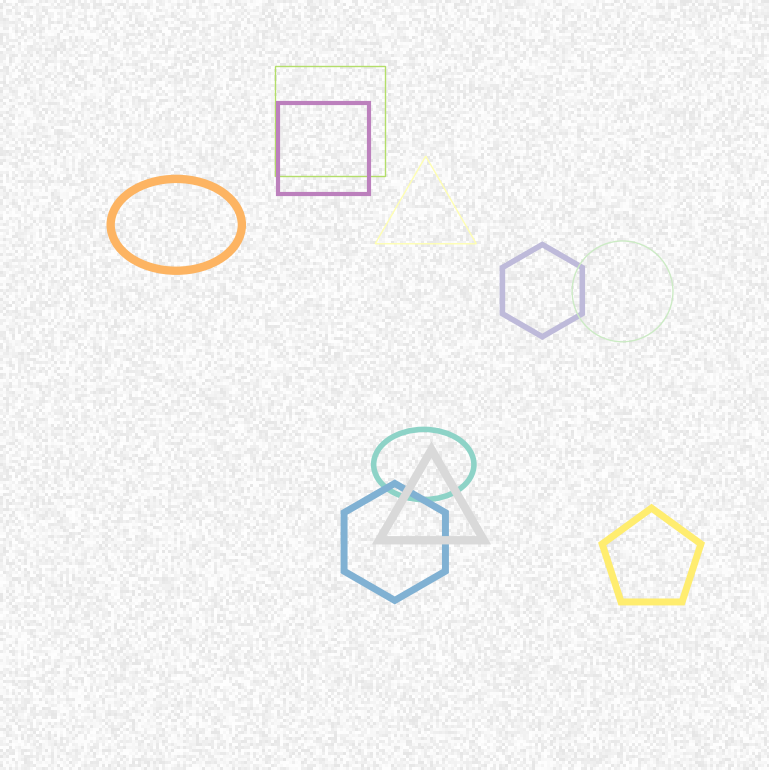[{"shape": "oval", "thickness": 2, "radius": 0.33, "center": [0.55, 0.397]}, {"shape": "triangle", "thickness": 0.5, "radius": 0.38, "center": [0.553, 0.721]}, {"shape": "hexagon", "thickness": 2, "radius": 0.3, "center": [0.704, 0.623]}, {"shape": "hexagon", "thickness": 2.5, "radius": 0.38, "center": [0.513, 0.296]}, {"shape": "oval", "thickness": 3, "radius": 0.43, "center": [0.229, 0.708]}, {"shape": "square", "thickness": 0.5, "radius": 0.36, "center": [0.428, 0.842]}, {"shape": "triangle", "thickness": 3, "radius": 0.39, "center": [0.56, 0.338]}, {"shape": "square", "thickness": 1.5, "radius": 0.3, "center": [0.42, 0.807]}, {"shape": "circle", "thickness": 0.5, "radius": 0.33, "center": [0.809, 0.622]}, {"shape": "pentagon", "thickness": 2.5, "radius": 0.34, "center": [0.846, 0.273]}]